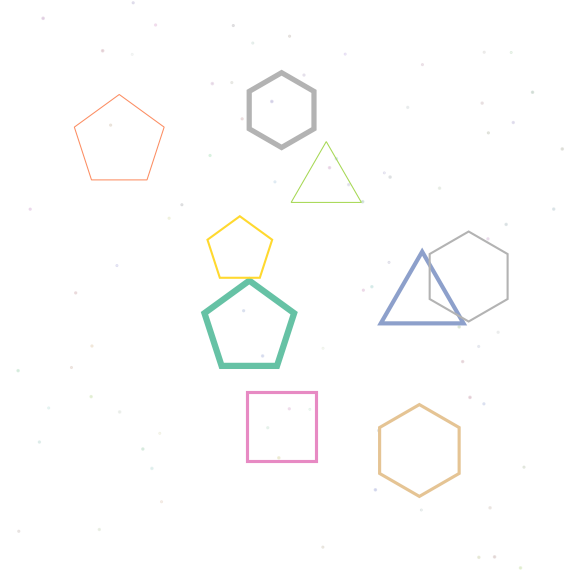[{"shape": "pentagon", "thickness": 3, "radius": 0.41, "center": [0.432, 0.432]}, {"shape": "pentagon", "thickness": 0.5, "radius": 0.41, "center": [0.206, 0.754]}, {"shape": "triangle", "thickness": 2, "radius": 0.41, "center": [0.731, 0.481]}, {"shape": "square", "thickness": 1.5, "radius": 0.3, "center": [0.488, 0.261]}, {"shape": "triangle", "thickness": 0.5, "radius": 0.35, "center": [0.565, 0.684]}, {"shape": "pentagon", "thickness": 1, "radius": 0.29, "center": [0.415, 0.566]}, {"shape": "hexagon", "thickness": 1.5, "radius": 0.4, "center": [0.726, 0.219]}, {"shape": "hexagon", "thickness": 1, "radius": 0.39, "center": [0.811, 0.52]}, {"shape": "hexagon", "thickness": 2.5, "radius": 0.32, "center": [0.488, 0.808]}]